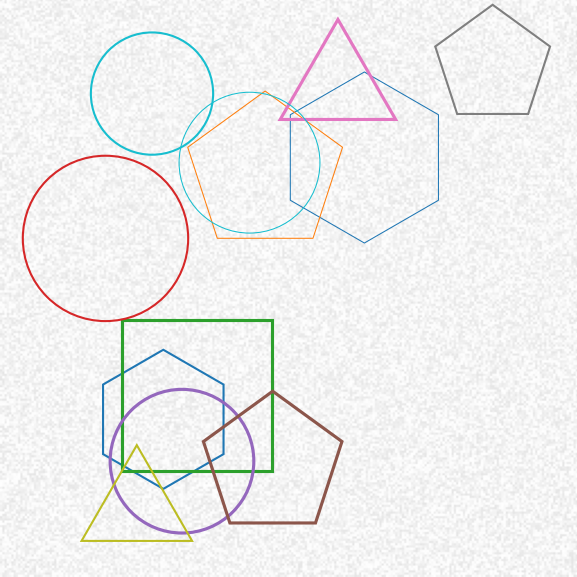[{"shape": "hexagon", "thickness": 1, "radius": 0.6, "center": [0.283, 0.273]}, {"shape": "hexagon", "thickness": 0.5, "radius": 0.74, "center": [0.631, 0.726]}, {"shape": "pentagon", "thickness": 0.5, "radius": 0.7, "center": [0.459, 0.701]}, {"shape": "square", "thickness": 1.5, "radius": 0.65, "center": [0.341, 0.315]}, {"shape": "circle", "thickness": 1, "radius": 0.72, "center": [0.183, 0.586]}, {"shape": "circle", "thickness": 1.5, "radius": 0.62, "center": [0.315, 0.201]}, {"shape": "pentagon", "thickness": 1.5, "radius": 0.63, "center": [0.472, 0.196]}, {"shape": "triangle", "thickness": 1.5, "radius": 0.58, "center": [0.585, 0.85]}, {"shape": "pentagon", "thickness": 1, "radius": 0.52, "center": [0.853, 0.886]}, {"shape": "triangle", "thickness": 1, "radius": 0.55, "center": [0.237, 0.118]}, {"shape": "circle", "thickness": 1, "radius": 0.53, "center": [0.263, 0.837]}, {"shape": "circle", "thickness": 0.5, "radius": 0.61, "center": [0.432, 0.717]}]